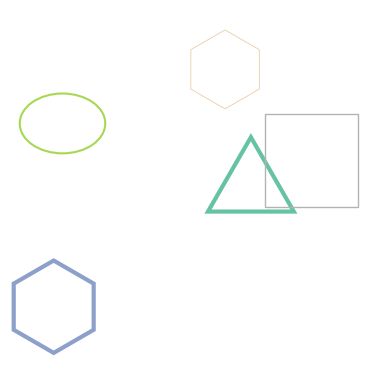[{"shape": "triangle", "thickness": 3, "radius": 0.64, "center": [0.652, 0.515]}, {"shape": "hexagon", "thickness": 3, "radius": 0.6, "center": [0.139, 0.203]}, {"shape": "oval", "thickness": 1.5, "radius": 0.56, "center": [0.162, 0.679]}, {"shape": "hexagon", "thickness": 0.5, "radius": 0.51, "center": [0.585, 0.82]}, {"shape": "square", "thickness": 1, "radius": 0.6, "center": [0.81, 0.584]}]